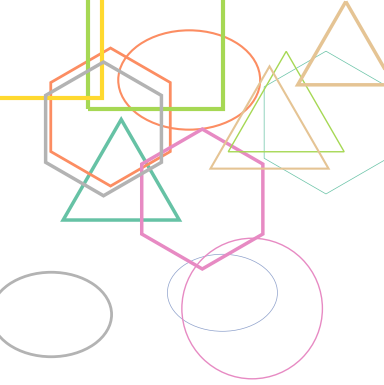[{"shape": "hexagon", "thickness": 0.5, "radius": 0.93, "center": [0.847, 0.682]}, {"shape": "triangle", "thickness": 2.5, "radius": 0.87, "center": [0.315, 0.516]}, {"shape": "oval", "thickness": 1.5, "radius": 0.92, "center": [0.491, 0.792]}, {"shape": "hexagon", "thickness": 2, "radius": 0.9, "center": [0.287, 0.696]}, {"shape": "oval", "thickness": 0.5, "radius": 0.71, "center": [0.578, 0.24]}, {"shape": "hexagon", "thickness": 2.5, "radius": 0.91, "center": [0.525, 0.483]}, {"shape": "circle", "thickness": 1, "radius": 0.91, "center": [0.655, 0.199]}, {"shape": "triangle", "thickness": 1, "radius": 0.87, "center": [0.743, 0.693]}, {"shape": "square", "thickness": 3, "radius": 0.87, "center": [0.404, 0.891]}, {"shape": "square", "thickness": 3, "radius": 0.69, "center": [0.127, 0.884]}, {"shape": "triangle", "thickness": 1.5, "radius": 0.89, "center": [0.7, 0.651]}, {"shape": "triangle", "thickness": 2.5, "radius": 0.72, "center": [0.898, 0.852]}, {"shape": "oval", "thickness": 2, "radius": 0.78, "center": [0.133, 0.183]}, {"shape": "hexagon", "thickness": 2.5, "radius": 0.87, "center": [0.269, 0.665]}]